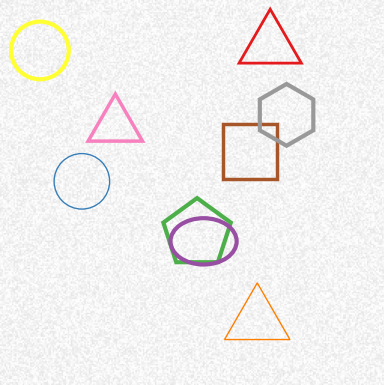[{"shape": "triangle", "thickness": 2, "radius": 0.47, "center": [0.702, 0.883]}, {"shape": "circle", "thickness": 1, "radius": 0.36, "center": [0.213, 0.529]}, {"shape": "pentagon", "thickness": 3, "radius": 0.46, "center": [0.512, 0.393]}, {"shape": "oval", "thickness": 3, "radius": 0.43, "center": [0.529, 0.373]}, {"shape": "triangle", "thickness": 1, "radius": 0.49, "center": [0.668, 0.167]}, {"shape": "circle", "thickness": 3, "radius": 0.37, "center": [0.104, 0.869]}, {"shape": "square", "thickness": 2.5, "radius": 0.36, "center": [0.649, 0.606]}, {"shape": "triangle", "thickness": 2.5, "radius": 0.41, "center": [0.3, 0.674]}, {"shape": "hexagon", "thickness": 3, "radius": 0.4, "center": [0.744, 0.702]}]